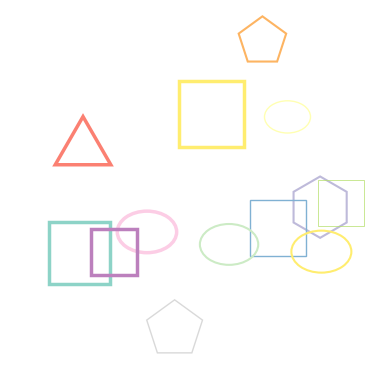[{"shape": "square", "thickness": 2.5, "radius": 0.4, "center": [0.207, 0.343]}, {"shape": "oval", "thickness": 1, "radius": 0.3, "center": [0.747, 0.696]}, {"shape": "hexagon", "thickness": 1.5, "radius": 0.4, "center": [0.831, 0.462]}, {"shape": "triangle", "thickness": 2.5, "radius": 0.42, "center": [0.216, 0.614]}, {"shape": "square", "thickness": 1, "radius": 0.36, "center": [0.723, 0.407]}, {"shape": "pentagon", "thickness": 1.5, "radius": 0.32, "center": [0.682, 0.893]}, {"shape": "square", "thickness": 0.5, "radius": 0.3, "center": [0.885, 0.473]}, {"shape": "oval", "thickness": 2.5, "radius": 0.39, "center": [0.382, 0.398]}, {"shape": "pentagon", "thickness": 1, "radius": 0.38, "center": [0.454, 0.145]}, {"shape": "square", "thickness": 2.5, "radius": 0.3, "center": [0.297, 0.345]}, {"shape": "oval", "thickness": 1.5, "radius": 0.38, "center": [0.595, 0.365]}, {"shape": "square", "thickness": 2.5, "radius": 0.43, "center": [0.549, 0.704]}, {"shape": "oval", "thickness": 1.5, "radius": 0.39, "center": [0.835, 0.346]}]